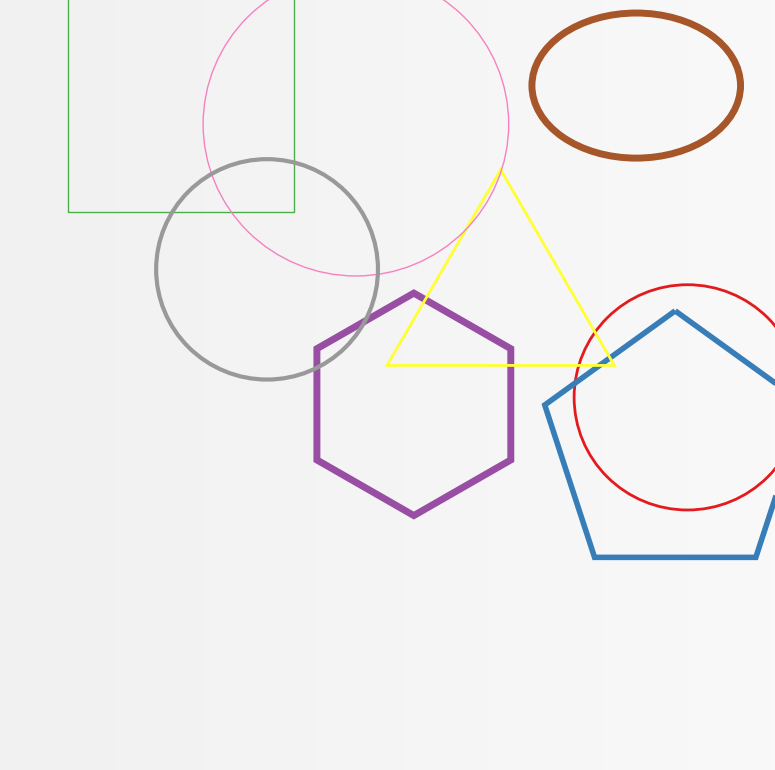[{"shape": "circle", "thickness": 1, "radius": 0.73, "center": [0.887, 0.484]}, {"shape": "pentagon", "thickness": 2, "radius": 0.88, "center": [0.871, 0.419]}, {"shape": "square", "thickness": 0.5, "radius": 0.73, "center": [0.234, 0.87]}, {"shape": "hexagon", "thickness": 2.5, "radius": 0.72, "center": [0.534, 0.475]}, {"shape": "triangle", "thickness": 1, "radius": 0.85, "center": [0.646, 0.61]}, {"shape": "oval", "thickness": 2.5, "radius": 0.67, "center": [0.821, 0.889]}, {"shape": "circle", "thickness": 0.5, "radius": 0.99, "center": [0.459, 0.839]}, {"shape": "circle", "thickness": 1.5, "radius": 0.72, "center": [0.345, 0.65]}]